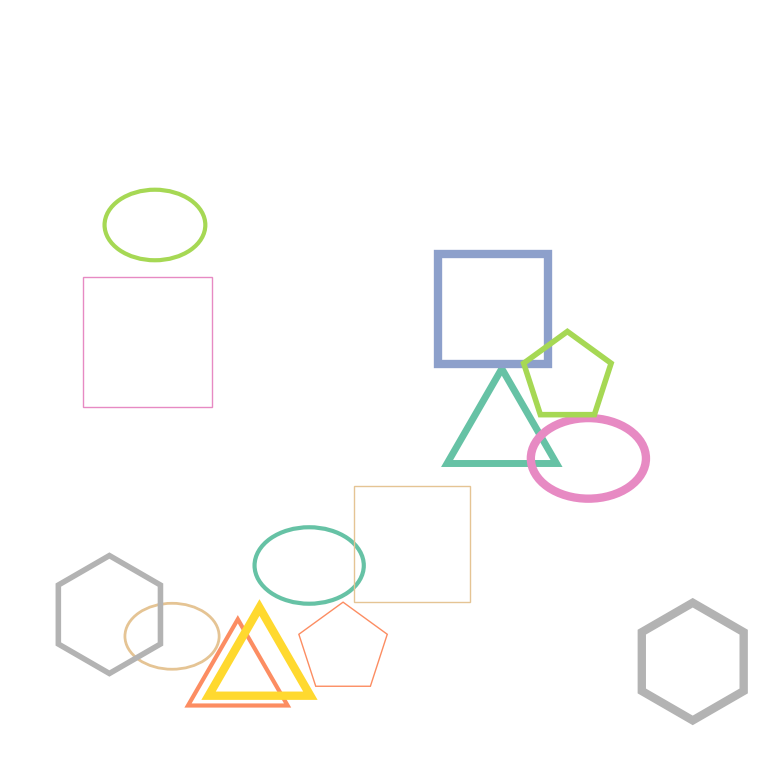[{"shape": "triangle", "thickness": 2.5, "radius": 0.41, "center": [0.652, 0.439]}, {"shape": "oval", "thickness": 1.5, "radius": 0.35, "center": [0.402, 0.266]}, {"shape": "triangle", "thickness": 1.5, "radius": 0.37, "center": [0.309, 0.121]}, {"shape": "pentagon", "thickness": 0.5, "radius": 0.3, "center": [0.446, 0.158]}, {"shape": "square", "thickness": 3, "radius": 0.36, "center": [0.64, 0.598]}, {"shape": "oval", "thickness": 3, "radius": 0.37, "center": [0.764, 0.405]}, {"shape": "square", "thickness": 0.5, "radius": 0.42, "center": [0.192, 0.556]}, {"shape": "oval", "thickness": 1.5, "radius": 0.33, "center": [0.201, 0.708]}, {"shape": "pentagon", "thickness": 2, "radius": 0.3, "center": [0.737, 0.51]}, {"shape": "triangle", "thickness": 3, "radius": 0.38, "center": [0.337, 0.135]}, {"shape": "square", "thickness": 0.5, "radius": 0.38, "center": [0.535, 0.293]}, {"shape": "oval", "thickness": 1, "radius": 0.31, "center": [0.223, 0.174]}, {"shape": "hexagon", "thickness": 3, "radius": 0.38, "center": [0.9, 0.141]}, {"shape": "hexagon", "thickness": 2, "radius": 0.38, "center": [0.142, 0.202]}]